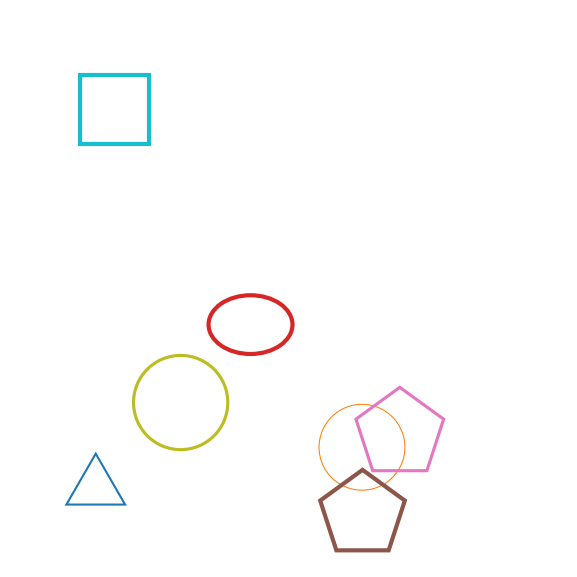[{"shape": "triangle", "thickness": 1, "radius": 0.29, "center": [0.166, 0.155]}, {"shape": "circle", "thickness": 0.5, "radius": 0.37, "center": [0.627, 0.225]}, {"shape": "oval", "thickness": 2, "radius": 0.36, "center": [0.434, 0.437]}, {"shape": "pentagon", "thickness": 2, "radius": 0.39, "center": [0.628, 0.109]}, {"shape": "pentagon", "thickness": 1.5, "radius": 0.4, "center": [0.692, 0.249]}, {"shape": "circle", "thickness": 1.5, "radius": 0.41, "center": [0.313, 0.302]}, {"shape": "square", "thickness": 2, "radius": 0.3, "center": [0.198, 0.809]}]